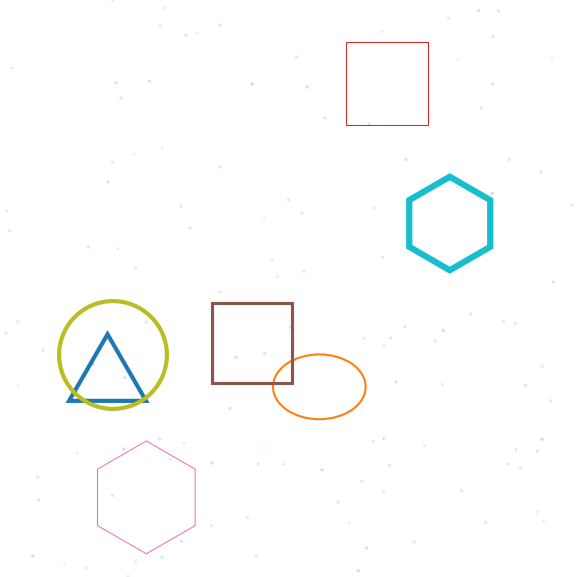[{"shape": "triangle", "thickness": 2, "radius": 0.38, "center": [0.186, 0.343]}, {"shape": "oval", "thickness": 1, "radius": 0.4, "center": [0.553, 0.329]}, {"shape": "square", "thickness": 0.5, "radius": 0.36, "center": [0.67, 0.854]}, {"shape": "square", "thickness": 1.5, "radius": 0.34, "center": [0.436, 0.405]}, {"shape": "hexagon", "thickness": 0.5, "radius": 0.49, "center": [0.253, 0.138]}, {"shape": "circle", "thickness": 2, "radius": 0.47, "center": [0.196, 0.384]}, {"shape": "hexagon", "thickness": 3, "radius": 0.4, "center": [0.779, 0.612]}]